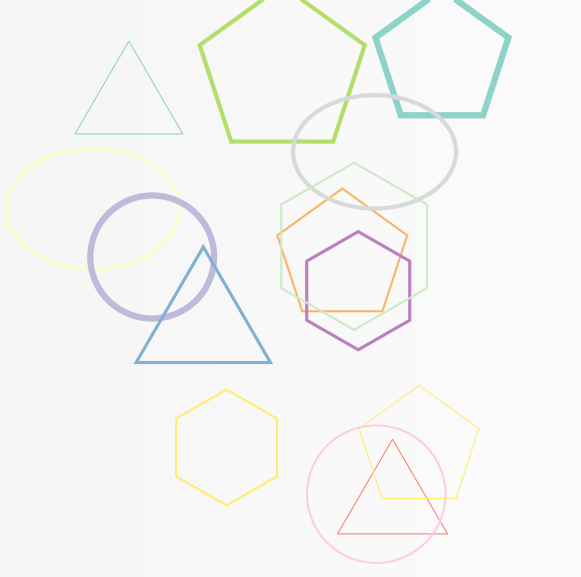[{"shape": "pentagon", "thickness": 3, "radius": 0.6, "center": [0.76, 0.897]}, {"shape": "triangle", "thickness": 0.5, "radius": 0.54, "center": [0.222, 0.821]}, {"shape": "oval", "thickness": 1, "radius": 0.75, "center": [0.16, 0.638]}, {"shape": "circle", "thickness": 3, "radius": 0.53, "center": [0.262, 0.554]}, {"shape": "triangle", "thickness": 0.5, "radius": 0.55, "center": [0.675, 0.129]}, {"shape": "triangle", "thickness": 1.5, "radius": 0.67, "center": [0.35, 0.438]}, {"shape": "pentagon", "thickness": 1, "radius": 0.59, "center": [0.589, 0.555]}, {"shape": "pentagon", "thickness": 2, "radius": 0.75, "center": [0.486, 0.875]}, {"shape": "circle", "thickness": 1, "radius": 0.6, "center": [0.647, 0.143]}, {"shape": "oval", "thickness": 2, "radius": 0.7, "center": [0.644, 0.736]}, {"shape": "hexagon", "thickness": 1.5, "radius": 0.51, "center": [0.616, 0.496]}, {"shape": "hexagon", "thickness": 1, "radius": 0.72, "center": [0.609, 0.573]}, {"shape": "hexagon", "thickness": 1, "radius": 0.5, "center": [0.39, 0.224]}, {"shape": "pentagon", "thickness": 0.5, "radius": 0.54, "center": [0.721, 0.223]}]